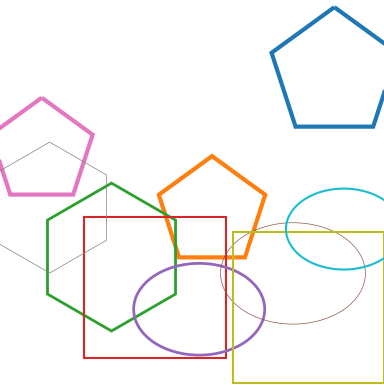[{"shape": "pentagon", "thickness": 3, "radius": 0.86, "center": [0.868, 0.81]}, {"shape": "pentagon", "thickness": 3, "radius": 0.73, "center": [0.551, 0.449]}, {"shape": "hexagon", "thickness": 2, "radius": 0.96, "center": [0.29, 0.332]}, {"shape": "square", "thickness": 1.5, "radius": 0.92, "center": [0.403, 0.253]}, {"shape": "oval", "thickness": 2, "radius": 0.85, "center": [0.517, 0.197]}, {"shape": "oval", "thickness": 0.5, "radius": 0.94, "center": [0.761, 0.29]}, {"shape": "pentagon", "thickness": 3, "radius": 0.7, "center": [0.108, 0.607]}, {"shape": "hexagon", "thickness": 0.5, "radius": 0.85, "center": [0.129, 0.461]}, {"shape": "square", "thickness": 1.5, "radius": 0.98, "center": [0.801, 0.201]}, {"shape": "oval", "thickness": 1.5, "radius": 0.75, "center": [0.893, 0.405]}]